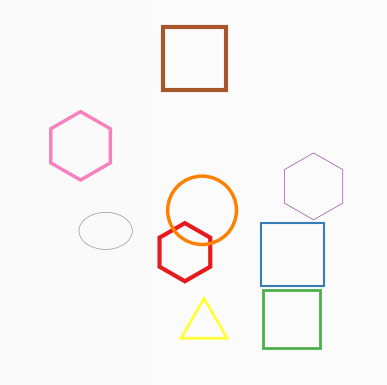[{"shape": "hexagon", "thickness": 3, "radius": 0.38, "center": [0.477, 0.345]}, {"shape": "square", "thickness": 1.5, "radius": 0.41, "center": [0.755, 0.339]}, {"shape": "square", "thickness": 2, "radius": 0.37, "center": [0.753, 0.171]}, {"shape": "hexagon", "thickness": 0.5, "radius": 0.43, "center": [0.809, 0.516]}, {"shape": "circle", "thickness": 2.5, "radius": 0.44, "center": [0.522, 0.454]}, {"shape": "triangle", "thickness": 2, "radius": 0.34, "center": [0.527, 0.156]}, {"shape": "square", "thickness": 3, "radius": 0.41, "center": [0.502, 0.849]}, {"shape": "hexagon", "thickness": 2.5, "radius": 0.44, "center": [0.208, 0.621]}, {"shape": "oval", "thickness": 0.5, "radius": 0.34, "center": [0.273, 0.4]}]